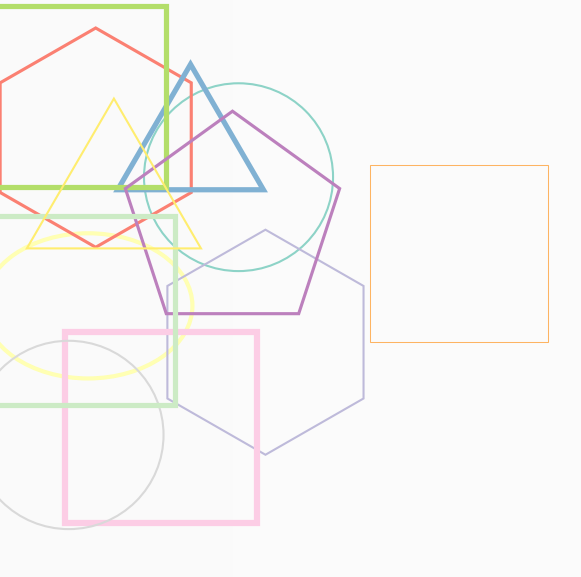[{"shape": "circle", "thickness": 1, "radius": 0.81, "center": [0.41, 0.692]}, {"shape": "oval", "thickness": 2, "radius": 0.9, "center": [0.151, 0.47]}, {"shape": "hexagon", "thickness": 1, "radius": 0.97, "center": [0.457, 0.407]}, {"shape": "hexagon", "thickness": 1.5, "radius": 0.95, "center": [0.165, 0.761]}, {"shape": "triangle", "thickness": 2.5, "radius": 0.72, "center": [0.328, 0.743]}, {"shape": "square", "thickness": 0.5, "radius": 0.76, "center": [0.79, 0.56]}, {"shape": "square", "thickness": 2.5, "radius": 0.79, "center": [0.128, 0.832]}, {"shape": "square", "thickness": 3, "radius": 0.83, "center": [0.277, 0.259]}, {"shape": "circle", "thickness": 1, "radius": 0.82, "center": [0.118, 0.246]}, {"shape": "pentagon", "thickness": 1.5, "radius": 0.97, "center": [0.4, 0.613]}, {"shape": "square", "thickness": 2.5, "radius": 0.82, "center": [0.138, 0.461]}, {"shape": "triangle", "thickness": 1, "radius": 0.86, "center": [0.196, 0.655]}]